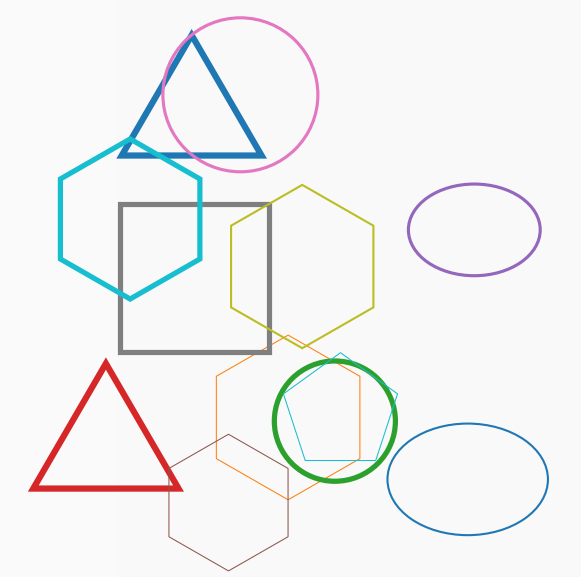[{"shape": "oval", "thickness": 1, "radius": 0.69, "center": [0.805, 0.169]}, {"shape": "triangle", "thickness": 3, "radius": 0.69, "center": [0.33, 0.799]}, {"shape": "hexagon", "thickness": 0.5, "radius": 0.71, "center": [0.496, 0.276]}, {"shape": "circle", "thickness": 2.5, "radius": 0.52, "center": [0.576, 0.27]}, {"shape": "triangle", "thickness": 3, "radius": 0.72, "center": [0.182, 0.225]}, {"shape": "oval", "thickness": 1.5, "radius": 0.57, "center": [0.816, 0.601]}, {"shape": "hexagon", "thickness": 0.5, "radius": 0.59, "center": [0.393, 0.129]}, {"shape": "circle", "thickness": 1.5, "radius": 0.67, "center": [0.414, 0.835]}, {"shape": "square", "thickness": 2.5, "radius": 0.64, "center": [0.335, 0.518]}, {"shape": "hexagon", "thickness": 1, "radius": 0.71, "center": [0.52, 0.538]}, {"shape": "pentagon", "thickness": 0.5, "radius": 0.52, "center": [0.586, 0.285]}, {"shape": "hexagon", "thickness": 2.5, "radius": 0.69, "center": [0.224, 0.62]}]